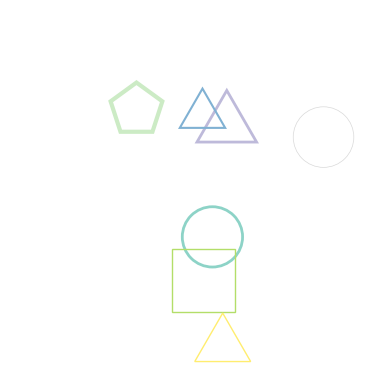[{"shape": "circle", "thickness": 2, "radius": 0.39, "center": [0.552, 0.385]}, {"shape": "triangle", "thickness": 2, "radius": 0.45, "center": [0.589, 0.676]}, {"shape": "triangle", "thickness": 1.5, "radius": 0.34, "center": [0.526, 0.702]}, {"shape": "square", "thickness": 1, "radius": 0.41, "center": [0.528, 0.271]}, {"shape": "circle", "thickness": 0.5, "radius": 0.39, "center": [0.84, 0.644]}, {"shape": "pentagon", "thickness": 3, "radius": 0.35, "center": [0.354, 0.715]}, {"shape": "triangle", "thickness": 1, "radius": 0.42, "center": [0.578, 0.103]}]